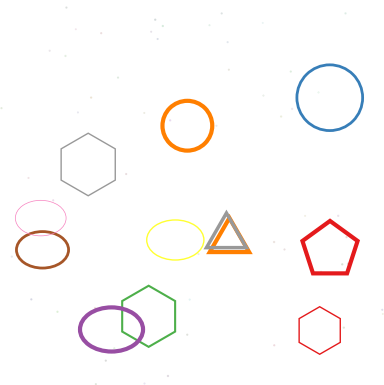[{"shape": "pentagon", "thickness": 3, "radius": 0.38, "center": [0.857, 0.351]}, {"shape": "hexagon", "thickness": 1, "radius": 0.31, "center": [0.83, 0.142]}, {"shape": "circle", "thickness": 2, "radius": 0.43, "center": [0.857, 0.746]}, {"shape": "hexagon", "thickness": 1.5, "radius": 0.4, "center": [0.386, 0.178]}, {"shape": "oval", "thickness": 3, "radius": 0.41, "center": [0.29, 0.144]}, {"shape": "circle", "thickness": 3, "radius": 0.32, "center": [0.487, 0.673]}, {"shape": "triangle", "thickness": 3, "radius": 0.3, "center": [0.596, 0.375]}, {"shape": "oval", "thickness": 1, "radius": 0.37, "center": [0.455, 0.377]}, {"shape": "oval", "thickness": 2, "radius": 0.34, "center": [0.11, 0.351]}, {"shape": "oval", "thickness": 0.5, "radius": 0.33, "center": [0.106, 0.434]}, {"shape": "triangle", "thickness": 2.5, "radius": 0.3, "center": [0.588, 0.387]}, {"shape": "hexagon", "thickness": 1, "radius": 0.41, "center": [0.229, 0.573]}]